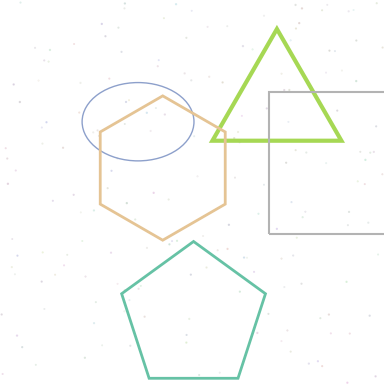[{"shape": "pentagon", "thickness": 2, "radius": 0.98, "center": [0.503, 0.176]}, {"shape": "oval", "thickness": 1, "radius": 0.73, "center": [0.359, 0.684]}, {"shape": "triangle", "thickness": 3, "radius": 0.97, "center": [0.719, 0.731]}, {"shape": "hexagon", "thickness": 2, "radius": 0.94, "center": [0.423, 0.564]}, {"shape": "square", "thickness": 1.5, "radius": 0.92, "center": [0.883, 0.577]}]